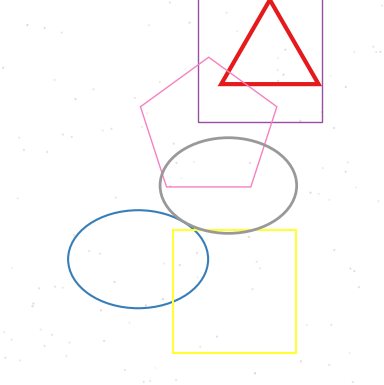[{"shape": "triangle", "thickness": 3, "radius": 0.73, "center": [0.701, 0.854]}, {"shape": "oval", "thickness": 1.5, "radius": 0.91, "center": [0.359, 0.327]}, {"shape": "square", "thickness": 1, "radius": 0.8, "center": [0.675, 0.844]}, {"shape": "square", "thickness": 1.5, "radius": 0.8, "center": [0.61, 0.243]}, {"shape": "pentagon", "thickness": 1, "radius": 0.93, "center": [0.542, 0.665]}, {"shape": "oval", "thickness": 2, "radius": 0.89, "center": [0.593, 0.518]}]